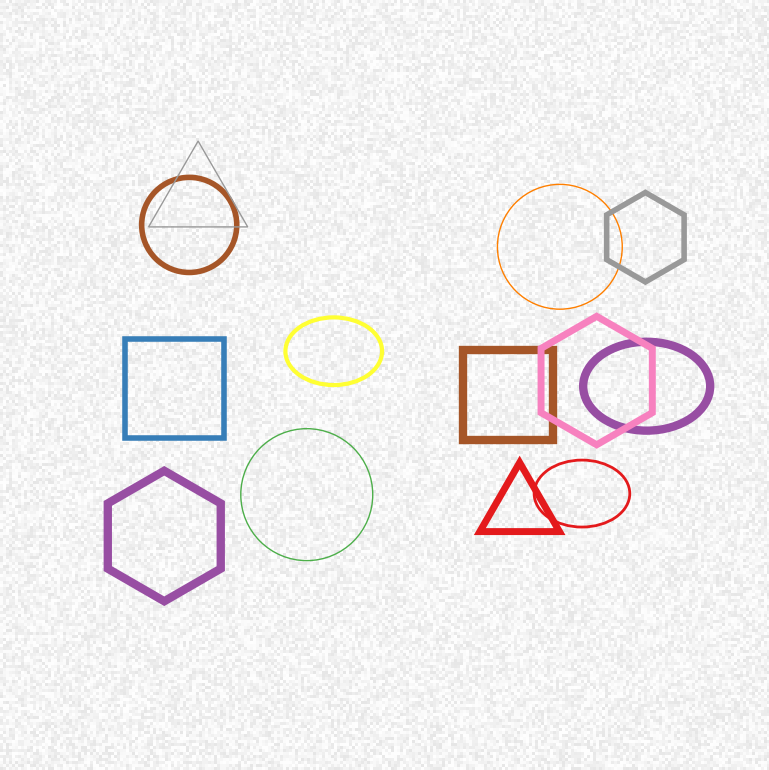[{"shape": "oval", "thickness": 1, "radius": 0.31, "center": [0.756, 0.359]}, {"shape": "triangle", "thickness": 2.5, "radius": 0.3, "center": [0.675, 0.339]}, {"shape": "square", "thickness": 2, "radius": 0.32, "center": [0.227, 0.496]}, {"shape": "circle", "thickness": 0.5, "radius": 0.43, "center": [0.398, 0.358]}, {"shape": "hexagon", "thickness": 3, "radius": 0.42, "center": [0.213, 0.304]}, {"shape": "oval", "thickness": 3, "radius": 0.41, "center": [0.84, 0.498]}, {"shape": "circle", "thickness": 0.5, "radius": 0.41, "center": [0.727, 0.68]}, {"shape": "oval", "thickness": 1.5, "radius": 0.31, "center": [0.433, 0.544]}, {"shape": "square", "thickness": 3, "radius": 0.29, "center": [0.66, 0.487]}, {"shape": "circle", "thickness": 2, "radius": 0.31, "center": [0.246, 0.708]}, {"shape": "hexagon", "thickness": 2.5, "radius": 0.42, "center": [0.775, 0.506]}, {"shape": "hexagon", "thickness": 2, "radius": 0.29, "center": [0.838, 0.692]}, {"shape": "triangle", "thickness": 0.5, "radius": 0.37, "center": [0.257, 0.742]}]